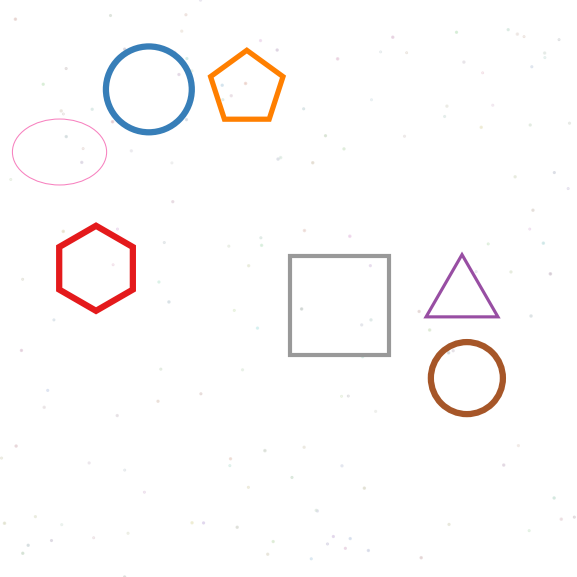[{"shape": "hexagon", "thickness": 3, "radius": 0.37, "center": [0.166, 0.535]}, {"shape": "circle", "thickness": 3, "radius": 0.37, "center": [0.258, 0.844]}, {"shape": "triangle", "thickness": 1.5, "radius": 0.36, "center": [0.8, 0.486]}, {"shape": "pentagon", "thickness": 2.5, "radius": 0.33, "center": [0.427, 0.846]}, {"shape": "circle", "thickness": 3, "radius": 0.31, "center": [0.808, 0.344]}, {"shape": "oval", "thickness": 0.5, "radius": 0.41, "center": [0.103, 0.736]}, {"shape": "square", "thickness": 2, "radius": 0.43, "center": [0.588, 0.47]}]